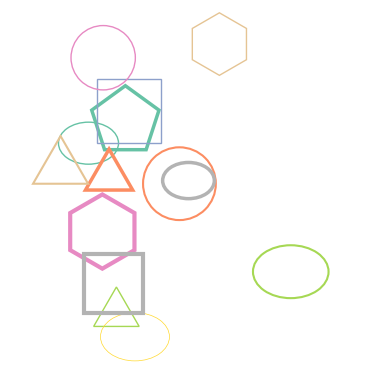[{"shape": "oval", "thickness": 1, "radius": 0.39, "center": [0.23, 0.628]}, {"shape": "pentagon", "thickness": 2.5, "radius": 0.46, "center": [0.326, 0.685]}, {"shape": "triangle", "thickness": 2.5, "radius": 0.35, "center": [0.283, 0.542]}, {"shape": "circle", "thickness": 1.5, "radius": 0.47, "center": [0.466, 0.523]}, {"shape": "square", "thickness": 1, "radius": 0.42, "center": [0.336, 0.713]}, {"shape": "hexagon", "thickness": 3, "radius": 0.48, "center": [0.266, 0.399]}, {"shape": "circle", "thickness": 1, "radius": 0.42, "center": [0.268, 0.85]}, {"shape": "oval", "thickness": 1.5, "radius": 0.49, "center": [0.755, 0.294]}, {"shape": "triangle", "thickness": 1, "radius": 0.34, "center": [0.302, 0.186]}, {"shape": "oval", "thickness": 0.5, "radius": 0.45, "center": [0.351, 0.125]}, {"shape": "triangle", "thickness": 1.5, "radius": 0.41, "center": [0.157, 0.564]}, {"shape": "hexagon", "thickness": 1, "radius": 0.41, "center": [0.57, 0.886]}, {"shape": "square", "thickness": 3, "radius": 0.38, "center": [0.296, 0.265]}, {"shape": "oval", "thickness": 2.5, "radius": 0.34, "center": [0.49, 0.531]}]